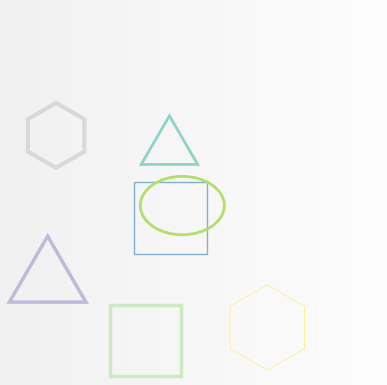[{"shape": "triangle", "thickness": 2, "radius": 0.42, "center": [0.437, 0.615]}, {"shape": "triangle", "thickness": 2.5, "radius": 0.57, "center": [0.123, 0.272]}, {"shape": "square", "thickness": 1, "radius": 0.47, "center": [0.441, 0.434]}, {"shape": "oval", "thickness": 2, "radius": 0.54, "center": [0.47, 0.466]}, {"shape": "hexagon", "thickness": 3, "radius": 0.42, "center": [0.145, 0.648]}, {"shape": "square", "thickness": 2.5, "radius": 0.46, "center": [0.375, 0.115]}, {"shape": "hexagon", "thickness": 0.5, "radius": 0.55, "center": [0.69, 0.149]}]